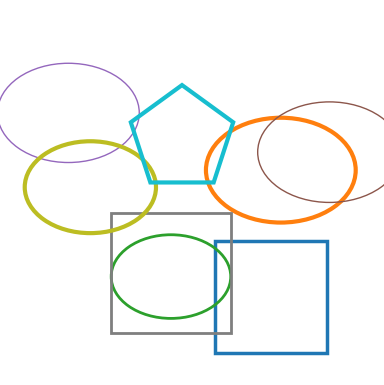[{"shape": "square", "thickness": 2.5, "radius": 0.73, "center": [0.704, 0.228]}, {"shape": "oval", "thickness": 3, "radius": 0.97, "center": [0.729, 0.558]}, {"shape": "oval", "thickness": 2, "radius": 0.78, "center": [0.444, 0.282]}, {"shape": "oval", "thickness": 1, "radius": 0.92, "center": [0.178, 0.707]}, {"shape": "oval", "thickness": 1, "radius": 0.93, "center": [0.856, 0.605]}, {"shape": "square", "thickness": 2, "radius": 0.78, "center": [0.444, 0.292]}, {"shape": "oval", "thickness": 3, "radius": 0.85, "center": [0.235, 0.514]}, {"shape": "pentagon", "thickness": 3, "radius": 0.7, "center": [0.473, 0.639]}]